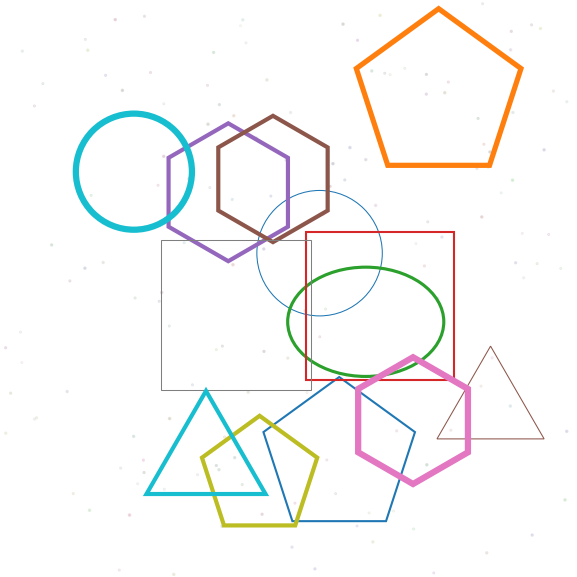[{"shape": "pentagon", "thickness": 1, "radius": 0.69, "center": [0.587, 0.208]}, {"shape": "circle", "thickness": 0.5, "radius": 0.54, "center": [0.553, 0.561]}, {"shape": "pentagon", "thickness": 2.5, "radius": 0.75, "center": [0.76, 0.834]}, {"shape": "oval", "thickness": 1.5, "radius": 0.68, "center": [0.633, 0.442]}, {"shape": "square", "thickness": 1, "radius": 0.64, "center": [0.658, 0.47]}, {"shape": "hexagon", "thickness": 2, "radius": 0.6, "center": [0.395, 0.666]}, {"shape": "hexagon", "thickness": 2, "radius": 0.55, "center": [0.473, 0.689]}, {"shape": "triangle", "thickness": 0.5, "radius": 0.54, "center": [0.849, 0.293]}, {"shape": "hexagon", "thickness": 3, "radius": 0.55, "center": [0.715, 0.271]}, {"shape": "square", "thickness": 0.5, "radius": 0.65, "center": [0.409, 0.454]}, {"shape": "pentagon", "thickness": 2, "radius": 0.52, "center": [0.45, 0.174]}, {"shape": "circle", "thickness": 3, "radius": 0.5, "center": [0.232, 0.702]}, {"shape": "triangle", "thickness": 2, "radius": 0.6, "center": [0.357, 0.203]}]